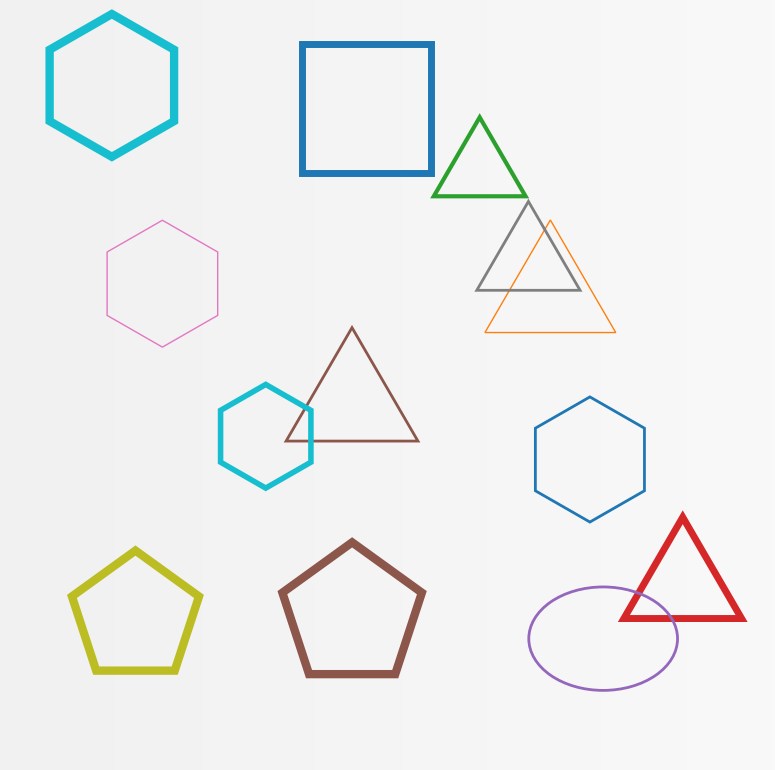[{"shape": "hexagon", "thickness": 1, "radius": 0.41, "center": [0.761, 0.403]}, {"shape": "square", "thickness": 2.5, "radius": 0.42, "center": [0.473, 0.859]}, {"shape": "triangle", "thickness": 0.5, "radius": 0.49, "center": [0.71, 0.617]}, {"shape": "triangle", "thickness": 1.5, "radius": 0.34, "center": [0.619, 0.779]}, {"shape": "triangle", "thickness": 2.5, "radius": 0.44, "center": [0.881, 0.241]}, {"shape": "oval", "thickness": 1, "radius": 0.48, "center": [0.778, 0.171]}, {"shape": "triangle", "thickness": 1, "radius": 0.49, "center": [0.454, 0.476]}, {"shape": "pentagon", "thickness": 3, "radius": 0.47, "center": [0.454, 0.201]}, {"shape": "hexagon", "thickness": 0.5, "radius": 0.41, "center": [0.21, 0.632]}, {"shape": "triangle", "thickness": 1, "radius": 0.38, "center": [0.682, 0.661]}, {"shape": "pentagon", "thickness": 3, "radius": 0.43, "center": [0.175, 0.199]}, {"shape": "hexagon", "thickness": 2, "radius": 0.34, "center": [0.343, 0.433]}, {"shape": "hexagon", "thickness": 3, "radius": 0.46, "center": [0.144, 0.889]}]